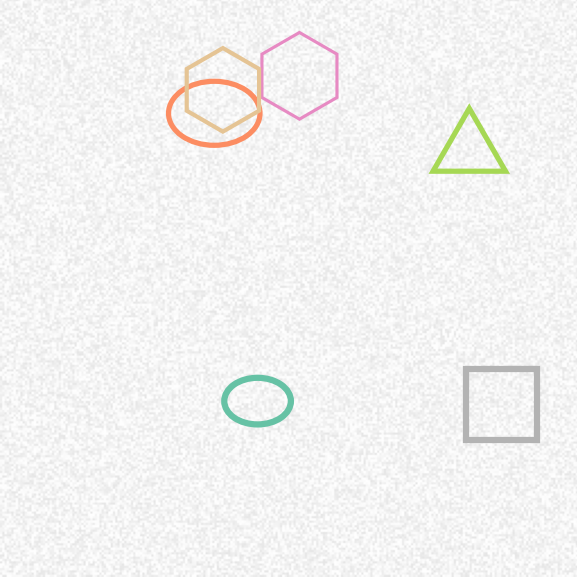[{"shape": "oval", "thickness": 3, "radius": 0.29, "center": [0.446, 0.305]}, {"shape": "oval", "thickness": 2.5, "radius": 0.4, "center": [0.371, 0.803]}, {"shape": "hexagon", "thickness": 1.5, "radius": 0.38, "center": [0.519, 0.868]}, {"shape": "triangle", "thickness": 2.5, "radius": 0.36, "center": [0.813, 0.739]}, {"shape": "hexagon", "thickness": 2, "radius": 0.36, "center": [0.386, 0.844]}, {"shape": "square", "thickness": 3, "radius": 0.31, "center": [0.868, 0.298]}]